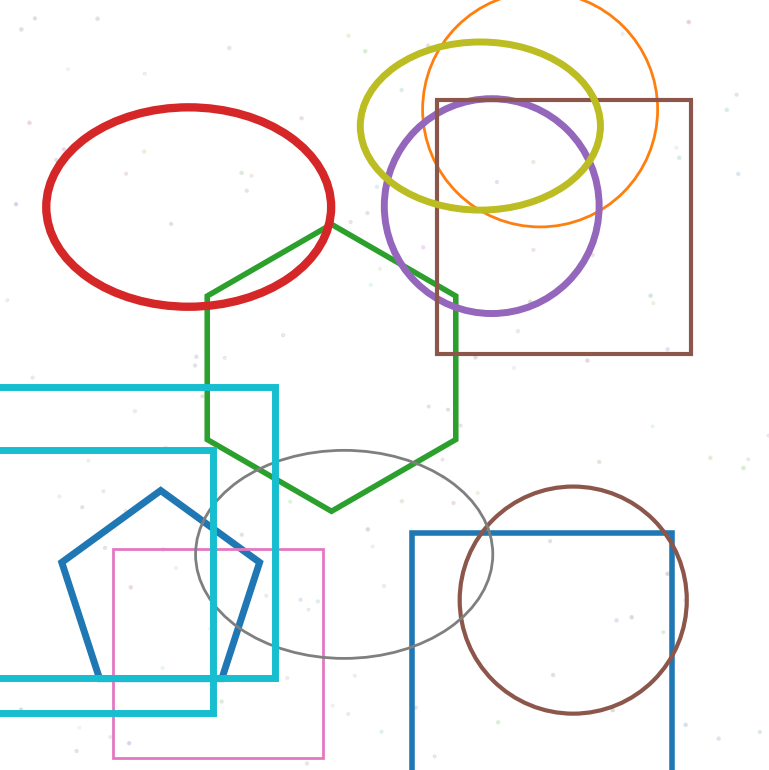[{"shape": "square", "thickness": 2, "radius": 0.84, "center": [0.704, 0.139]}, {"shape": "pentagon", "thickness": 2.5, "radius": 0.68, "center": [0.209, 0.228]}, {"shape": "circle", "thickness": 1, "radius": 0.76, "center": [0.701, 0.858]}, {"shape": "hexagon", "thickness": 2, "radius": 0.93, "center": [0.431, 0.522]}, {"shape": "oval", "thickness": 3, "radius": 0.92, "center": [0.245, 0.731]}, {"shape": "circle", "thickness": 2.5, "radius": 0.7, "center": [0.639, 0.732]}, {"shape": "square", "thickness": 1.5, "radius": 0.82, "center": [0.733, 0.705]}, {"shape": "circle", "thickness": 1.5, "radius": 0.74, "center": [0.744, 0.221]}, {"shape": "square", "thickness": 1, "radius": 0.68, "center": [0.283, 0.152]}, {"shape": "oval", "thickness": 1, "radius": 0.96, "center": [0.447, 0.28]}, {"shape": "oval", "thickness": 2.5, "radius": 0.78, "center": [0.624, 0.836]}, {"shape": "square", "thickness": 2.5, "radius": 0.95, "center": [0.169, 0.309]}, {"shape": "square", "thickness": 2.5, "radius": 0.86, "center": [0.106, 0.245]}]